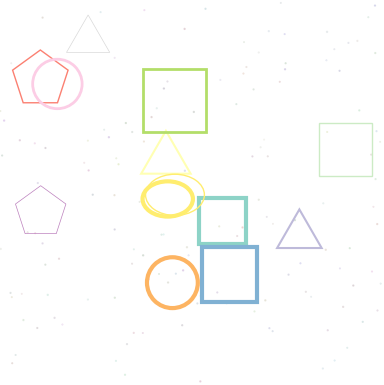[{"shape": "square", "thickness": 3, "radius": 0.3, "center": [0.578, 0.426]}, {"shape": "triangle", "thickness": 1.5, "radius": 0.37, "center": [0.431, 0.586]}, {"shape": "triangle", "thickness": 1.5, "radius": 0.33, "center": [0.778, 0.389]}, {"shape": "pentagon", "thickness": 1, "radius": 0.38, "center": [0.105, 0.794]}, {"shape": "square", "thickness": 3, "radius": 0.35, "center": [0.597, 0.287]}, {"shape": "circle", "thickness": 3, "radius": 0.33, "center": [0.448, 0.266]}, {"shape": "square", "thickness": 2, "radius": 0.41, "center": [0.454, 0.739]}, {"shape": "circle", "thickness": 2, "radius": 0.32, "center": [0.149, 0.782]}, {"shape": "triangle", "thickness": 0.5, "radius": 0.32, "center": [0.229, 0.896]}, {"shape": "pentagon", "thickness": 0.5, "radius": 0.34, "center": [0.106, 0.449]}, {"shape": "square", "thickness": 1, "radius": 0.34, "center": [0.898, 0.612]}, {"shape": "oval", "thickness": 3, "radius": 0.33, "center": [0.436, 0.483]}, {"shape": "oval", "thickness": 1, "radius": 0.38, "center": [0.454, 0.494]}]